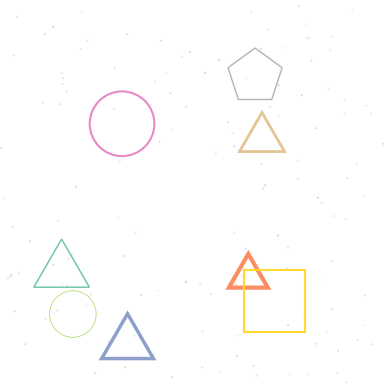[{"shape": "triangle", "thickness": 1, "radius": 0.42, "center": [0.16, 0.296]}, {"shape": "triangle", "thickness": 3, "radius": 0.29, "center": [0.645, 0.282]}, {"shape": "triangle", "thickness": 2.5, "radius": 0.39, "center": [0.331, 0.107]}, {"shape": "circle", "thickness": 1.5, "radius": 0.42, "center": [0.317, 0.679]}, {"shape": "circle", "thickness": 0.5, "radius": 0.3, "center": [0.189, 0.184]}, {"shape": "square", "thickness": 1.5, "radius": 0.4, "center": [0.713, 0.218]}, {"shape": "triangle", "thickness": 2, "radius": 0.34, "center": [0.681, 0.64]}, {"shape": "pentagon", "thickness": 1, "radius": 0.37, "center": [0.662, 0.801]}]